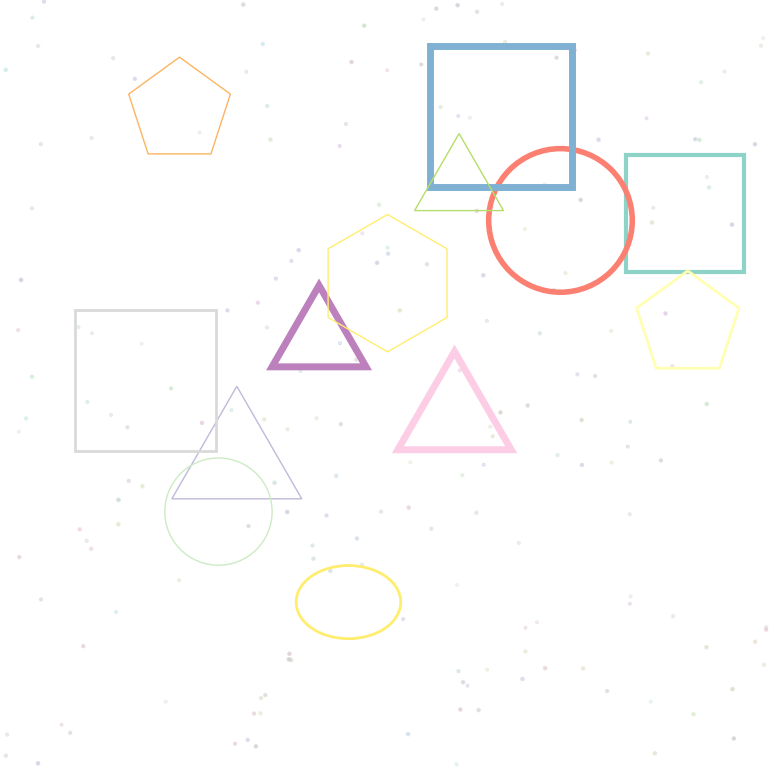[{"shape": "square", "thickness": 1.5, "radius": 0.38, "center": [0.889, 0.723]}, {"shape": "pentagon", "thickness": 1, "radius": 0.35, "center": [0.893, 0.578]}, {"shape": "triangle", "thickness": 0.5, "radius": 0.49, "center": [0.308, 0.401]}, {"shape": "circle", "thickness": 2, "radius": 0.47, "center": [0.728, 0.714]}, {"shape": "square", "thickness": 2.5, "radius": 0.46, "center": [0.651, 0.848]}, {"shape": "pentagon", "thickness": 0.5, "radius": 0.35, "center": [0.233, 0.856]}, {"shape": "triangle", "thickness": 0.5, "radius": 0.33, "center": [0.596, 0.76]}, {"shape": "triangle", "thickness": 2.5, "radius": 0.43, "center": [0.59, 0.458]}, {"shape": "square", "thickness": 1, "radius": 0.46, "center": [0.189, 0.506]}, {"shape": "triangle", "thickness": 2.5, "radius": 0.35, "center": [0.414, 0.559]}, {"shape": "circle", "thickness": 0.5, "radius": 0.35, "center": [0.284, 0.336]}, {"shape": "oval", "thickness": 1, "radius": 0.34, "center": [0.453, 0.218]}, {"shape": "hexagon", "thickness": 0.5, "radius": 0.45, "center": [0.503, 0.632]}]